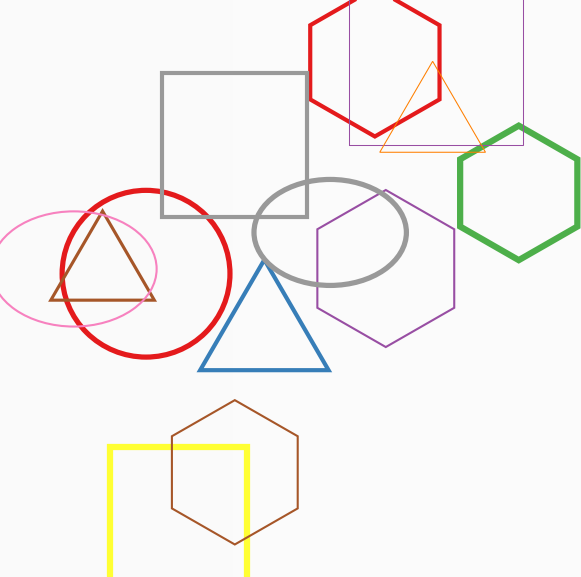[{"shape": "hexagon", "thickness": 2, "radius": 0.64, "center": [0.645, 0.891]}, {"shape": "circle", "thickness": 2.5, "radius": 0.72, "center": [0.251, 0.525]}, {"shape": "triangle", "thickness": 2, "radius": 0.64, "center": [0.455, 0.422]}, {"shape": "hexagon", "thickness": 3, "radius": 0.58, "center": [0.892, 0.665]}, {"shape": "hexagon", "thickness": 1, "radius": 0.68, "center": [0.664, 0.534]}, {"shape": "square", "thickness": 0.5, "radius": 0.75, "center": [0.75, 0.897]}, {"shape": "triangle", "thickness": 0.5, "radius": 0.53, "center": [0.744, 0.788]}, {"shape": "square", "thickness": 3, "radius": 0.59, "center": [0.306, 0.107]}, {"shape": "hexagon", "thickness": 1, "radius": 0.62, "center": [0.404, 0.181]}, {"shape": "triangle", "thickness": 1.5, "radius": 0.51, "center": [0.176, 0.531]}, {"shape": "oval", "thickness": 1, "radius": 0.71, "center": [0.127, 0.533]}, {"shape": "square", "thickness": 2, "radius": 0.63, "center": [0.403, 0.748]}, {"shape": "oval", "thickness": 2.5, "radius": 0.66, "center": [0.568, 0.597]}]